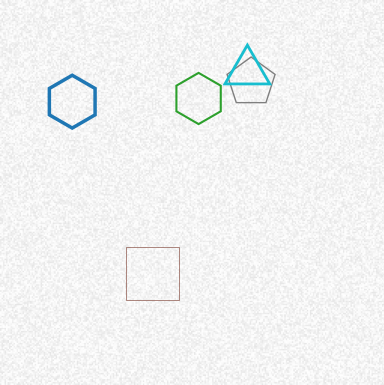[{"shape": "hexagon", "thickness": 2.5, "radius": 0.34, "center": [0.188, 0.736]}, {"shape": "hexagon", "thickness": 1.5, "radius": 0.33, "center": [0.516, 0.744]}, {"shape": "square", "thickness": 0.5, "radius": 0.35, "center": [0.396, 0.29]}, {"shape": "pentagon", "thickness": 1, "radius": 0.33, "center": [0.652, 0.786]}, {"shape": "triangle", "thickness": 2, "radius": 0.34, "center": [0.643, 0.816]}]